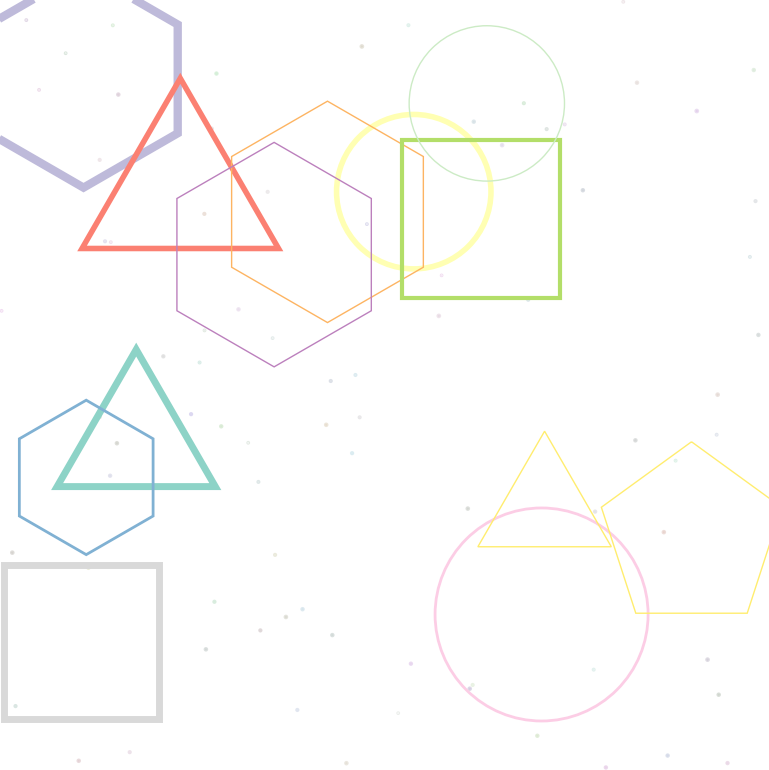[{"shape": "triangle", "thickness": 2.5, "radius": 0.59, "center": [0.177, 0.427]}, {"shape": "circle", "thickness": 2, "radius": 0.5, "center": [0.537, 0.751]}, {"shape": "hexagon", "thickness": 3, "radius": 0.71, "center": [0.108, 0.898]}, {"shape": "triangle", "thickness": 2, "radius": 0.74, "center": [0.234, 0.751]}, {"shape": "hexagon", "thickness": 1, "radius": 0.5, "center": [0.112, 0.38]}, {"shape": "hexagon", "thickness": 0.5, "radius": 0.72, "center": [0.425, 0.725]}, {"shape": "square", "thickness": 1.5, "radius": 0.51, "center": [0.625, 0.715]}, {"shape": "circle", "thickness": 1, "radius": 0.69, "center": [0.703, 0.202]}, {"shape": "square", "thickness": 2.5, "radius": 0.5, "center": [0.106, 0.166]}, {"shape": "hexagon", "thickness": 0.5, "radius": 0.73, "center": [0.356, 0.669]}, {"shape": "circle", "thickness": 0.5, "radius": 0.5, "center": [0.632, 0.866]}, {"shape": "pentagon", "thickness": 0.5, "radius": 0.62, "center": [0.898, 0.303]}, {"shape": "triangle", "thickness": 0.5, "radius": 0.5, "center": [0.707, 0.34]}]